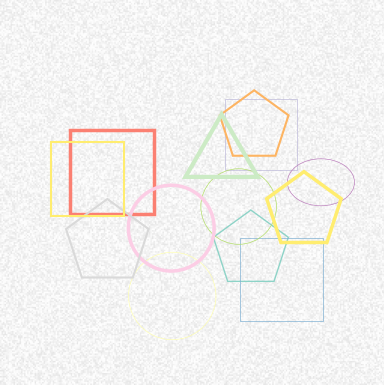[{"shape": "pentagon", "thickness": 1, "radius": 0.51, "center": [0.652, 0.352]}, {"shape": "circle", "thickness": 0.5, "radius": 0.57, "center": [0.447, 0.231]}, {"shape": "square", "thickness": 0.5, "radius": 0.47, "center": [0.678, 0.651]}, {"shape": "square", "thickness": 2.5, "radius": 0.55, "center": [0.291, 0.554]}, {"shape": "square", "thickness": 0.5, "radius": 0.54, "center": [0.731, 0.274]}, {"shape": "pentagon", "thickness": 1.5, "radius": 0.47, "center": [0.66, 0.671]}, {"shape": "circle", "thickness": 0.5, "radius": 0.49, "center": [0.62, 0.464]}, {"shape": "circle", "thickness": 2.5, "radius": 0.56, "center": [0.445, 0.407]}, {"shape": "pentagon", "thickness": 1.5, "radius": 0.56, "center": [0.279, 0.37]}, {"shape": "oval", "thickness": 0.5, "radius": 0.44, "center": [0.834, 0.527]}, {"shape": "triangle", "thickness": 3, "radius": 0.54, "center": [0.576, 0.595]}, {"shape": "square", "thickness": 1.5, "radius": 0.48, "center": [0.227, 0.535]}, {"shape": "pentagon", "thickness": 2.5, "radius": 0.51, "center": [0.789, 0.452]}]